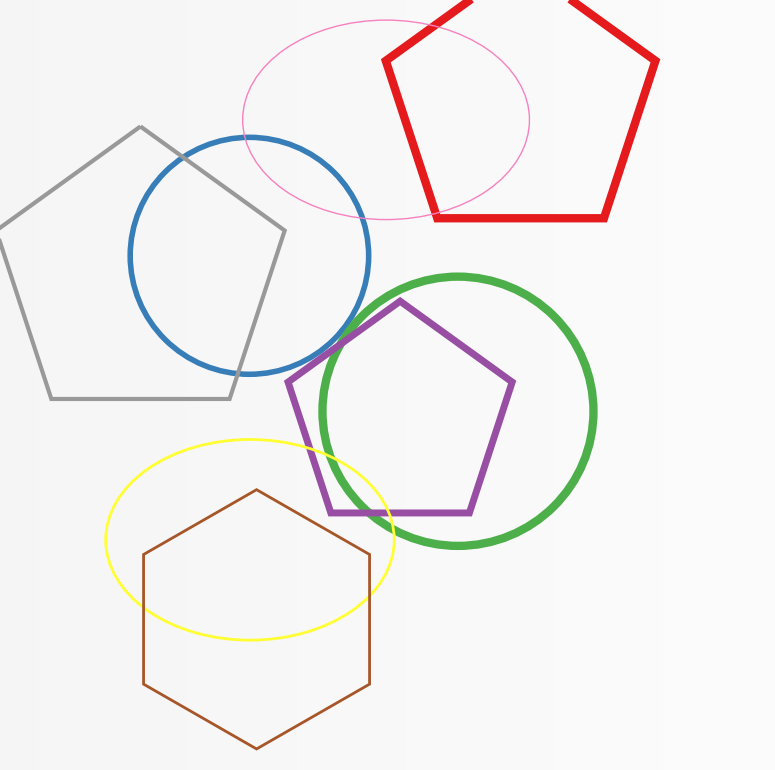[{"shape": "pentagon", "thickness": 3, "radius": 0.91, "center": [0.672, 0.865]}, {"shape": "circle", "thickness": 2, "radius": 0.77, "center": [0.322, 0.668]}, {"shape": "circle", "thickness": 3, "radius": 0.87, "center": [0.591, 0.466]}, {"shape": "pentagon", "thickness": 2.5, "radius": 0.76, "center": [0.516, 0.457]}, {"shape": "oval", "thickness": 1, "radius": 0.93, "center": [0.323, 0.299]}, {"shape": "hexagon", "thickness": 1, "radius": 0.84, "center": [0.331, 0.196]}, {"shape": "oval", "thickness": 0.5, "radius": 0.93, "center": [0.498, 0.844]}, {"shape": "pentagon", "thickness": 1.5, "radius": 0.98, "center": [0.181, 0.64]}]